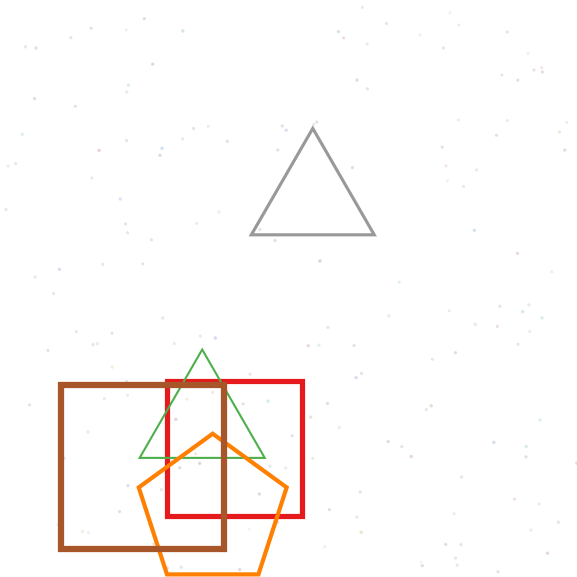[{"shape": "square", "thickness": 2.5, "radius": 0.58, "center": [0.406, 0.222]}, {"shape": "triangle", "thickness": 1, "radius": 0.63, "center": [0.35, 0.269]}, {"shape": "pentagon", "thickness": 2, "radius": 0.67, "center": [0.368, 0.113]}, {"shape": "square", "thickness": 3, "radius": 0.71, "center": [0.247, 0.19]}, {"shape": "triangle", "thickness": 1.5, "radius": 0.61, "center": [0.542, 0.654]}]